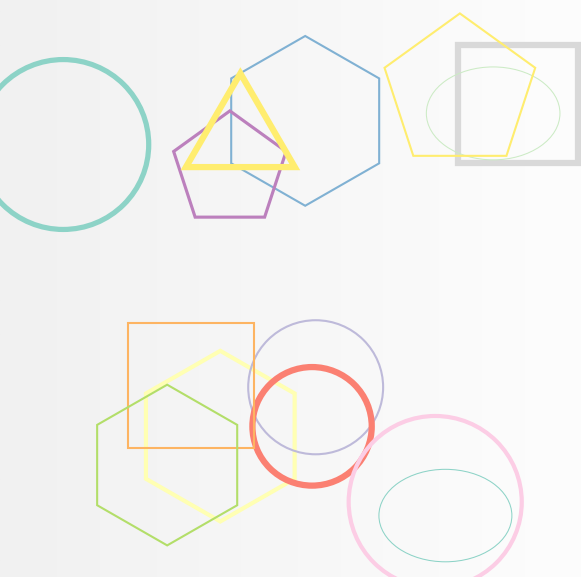[{"shape": "oval", "thickness": 0.5, "radius": 0.57, "center": [0.766, 0.106]}, {"shape": "circle", "thickness": 2.5, "radius": 0.74, "center": [0.109, 0.749]}, {"shape": "hexagon", "thickness": 2, "radius": 0.74, "center": [0.379, 0.244]}, {"shape": "circle", "thickness": 1, "radius": 0.58, "center": [0.543, 0.329]}, {"shape": "circle", "thickness": 3, "radius": 0.51, "center": [0.537, 0.261]}, {"shape": "hexagon", "thickness": 1, "radius": 0.73, "center": [0.525, 0.79]}, {"shape": "square", "thickness": 1, "radius": 0.54, "center": [0.328, 0.332]}, {"shape": "hexagon", "thickness": 1, "radius": 0.7, "center": [0.288, 0.194]}, {"shape": "circle", "thickness": 2, "radius": 0.74, "center": [0.749, 0.13]}, {"shape": "square", "thickness": 3, "radius": 0.51, "center": [0.891, 0.819]}, {"shape": "pentagon", "thickness": 1.5, "radius": 0.51, "center": [0.395, 0.705]}, {"shape": "oval", "thickness": 0.5, "radius": 0.57, "center": [0.848, 0.803]}, {"shape": "pentagon", "thickness": 1, "radius": 0.68, "center": [0.791, 0.84]}, {"shape": "triangle", "thickness": 3, "radius": 0.54, "center": [0.414, 0.764]}]